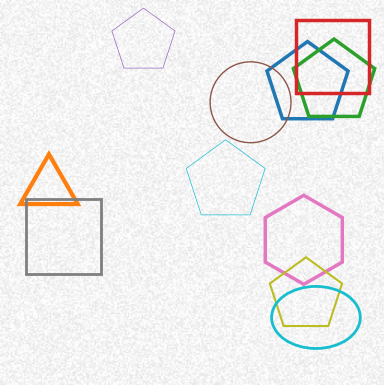[{"shape": "pentagon", "thickness": 2.5, "radius": 0.55, "center": [0.799, 0.781]}, {"shape": "triangle", "thickness": 3, "radius": 0.43, "center": [0.127, 0.513]}, {"shape": "pentagon", "thickness": 2.5, "radius": 0.56, "center": [0.868, 0.787]}, {"shape": "square", "thickness": 2.5, "radius": 0.47, "center": [0.864, 0.853]}, {"shape": "pentagon", "thickness": 0.5, "radius": 0.43, "center": [0.373, 0.893]}, {"shape": "circle", "thickness": 1, "radius": 0.53, "center": [0.651, 0.734]}, {"shape": "hexagon", "thickness": 2.5, "radius": 0.58, "center": [0.789, 0.377]}, {"shape": "square", "thickness": 2, "radius": 0.49, "center": [0.165, 0.386]}, {"shape": "pentagon", "thickness": 1.5, "radius": 0.49, "center": [0.795, 0.233]}, {"shape": "pentagon", "thickness": 0.5, "radius": 0.54, "center": [0.586, 0.529]}, {"shape": "oval", "thickness": 2, "radius": 0.58, "center": [0.821, 0.175]}]